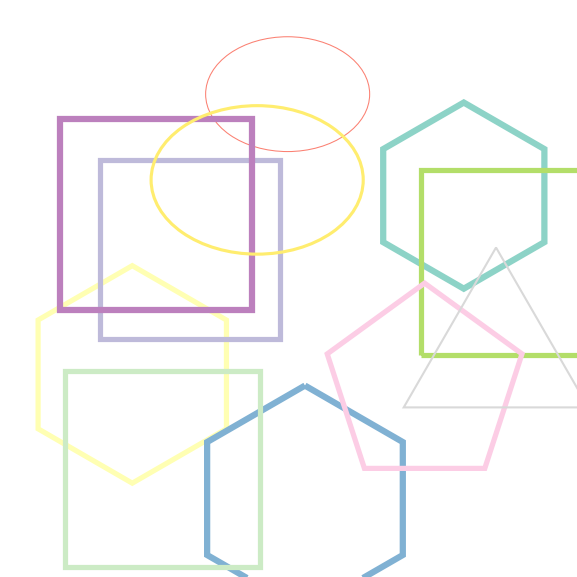[{"shape": "hexagon", "thickness": 3, "radius": 0.81, "center": [0.803, 0.66]}, {"shape": "hexagon", "thickness": 2.5, "radius": 0.94, "center": [0.229, 0.351]}, {"shape": "square", "thickness": 2.5, "radius": 0.78, "center": [0.329, 0.568]}, {"shape": "oval", "thickness": 0.5, "radius": 0.71, "center": [0.498, 0.836]}, {"shape": "hexagon", "thickness": 3, "radius": 0.98, "center": [0.528, 0.136]}, {"shape": "square", "thickness": 2.5, "radius": 0.8, "center": [0.889, 0.545]}, {"shape": "pentagon", "thickness": 2.5, "radius": 0.89, "center": [0.735, 0.332]}, {"shape": "triangle", "thickness": 1, "radius": 0.92, "center": [0.859, 0.386]}, {"shape": "square", "thickness": 3, "radius": 0.83, "center": [0.27, 0.627]}, {"shape": "square", "thickness": 2.5, "radius": 0.85, "center": [0.281, 0.187]}, {"shape": "oval", "thickness": 1.5, "radius": 0.92, "center": [0.445, 0.688]}]